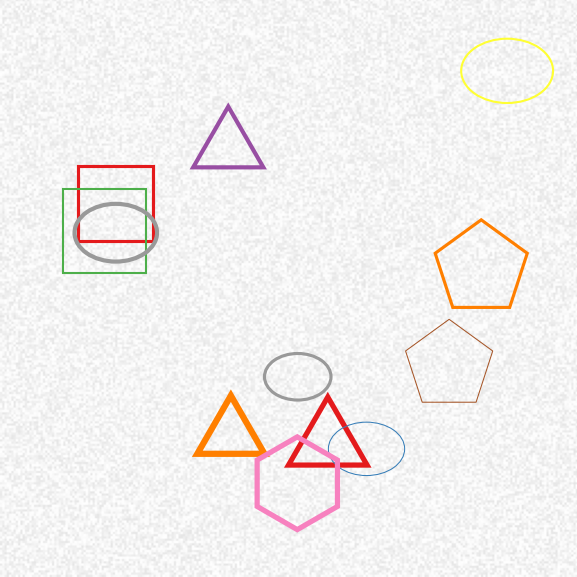[{"shape": "triangle", "thickness": 2.5, "radius": 0.39, "center": [0.568, 0.233]}, {"shape": "square", "thickness": 1.5, "radius": 0.33, "center": [0.2, 0.647]}, {"shape": "oval", "thickness": 0.5, "radius": 0.33, "center": [0.635, 0.222]}, {"shape": "square", "thickness": 1, "radius": 0.36, "center": [0.181, 0.599]}, {"shape": "triangle", "thickness": 2, "radius": 0.35, "center": [0.395, 0.744]}, {"shape": "triangle", "thickness": 3, "radius": 0.34, "center": [0.4, 0.247]}, {"shape": "pentagon", "thickness": 1.5, "radius": 0.42, "center": [0.833, 0.535]}, {"shape": "oval", "thickness": 1, "radius": 0.4, "center": [0.878, 0.876]}, {"shape": "pentagon", "thickness": 0.5, "radius": 0.4, "center": [0.778, 0.367]}, {"shape": "hexagon", "thickness": 2.5, "radius": 0.4, "center": [0.515, 0.162]}, {"shape": "oval", "thickness": 1.5, "radius": 0.29, "center": [0.516, 0.347]}, {"shape": "oval", "thickness": 2, "radius": 0.36, "center": [0.201, 0.596]}]